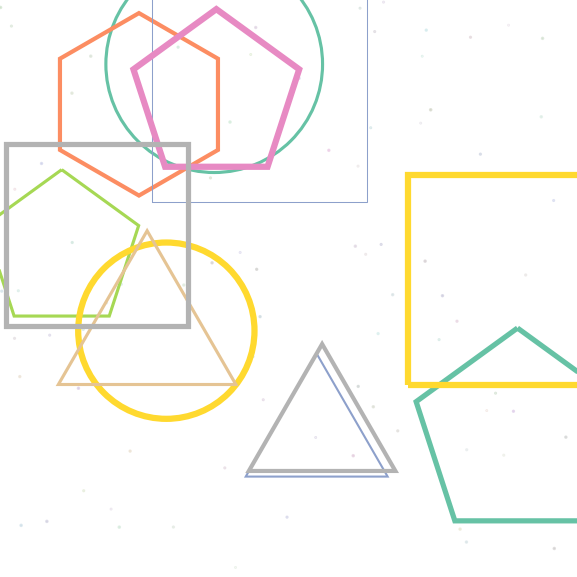[{"shape": "circle", "thickness": 1.5, "radius": 0.94, "center": [0.371, 0.888]}, {"shape": "pentagon", "thickness": 2.5, "radius": 0.92, "center": [0.896, 0.247]}, {"shape": "hexagon", "thickness": 2, "radius": 0.79, "center": [0.241, 0.818]}, {"shape": "square", "thickness": 0.5, "radius": 0.93, "center": [0.45, 0.836]}, {"shape": "triangle", "thickness": 1, "radius": 0.71, "center": [0.548, 0.245]}, {"shape": "pentagon", "thickness": 3, "radius": 0.75, "center": [0.375, 0.832]}, {"shape": "pentagon", "thickness": 1.5, "radius": 0.7, "center": [0.107, 0.565]}, {"shape": "square", "thickness": 3, "radius": 0.91, "center": [0.888, 0.515]}, {"shape": "circle", "thickness": 3, "radius": 0.76, "center": [0.288, 0.427]}, {"shape": "triangle", "thickness": 1.5, "radius": 0.89, "center": [0.255, 0.422]}, {"shape": "triangle", "thickness": 2, "radius": 0.73, "center": [0.558, 0.257]}, {"shape": "square", "thickness": 2.5, "radius": 0.79, "center": [0.169, 0.593]}]